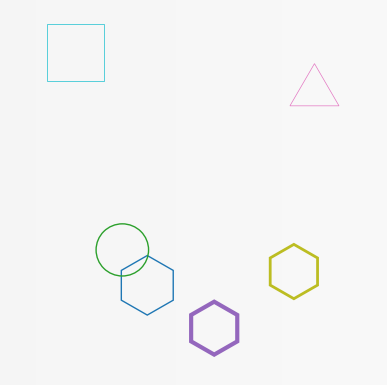[{"shape": "hexagon", "thickness": 1, "radius": 0.39, "center": [0.38, 0.259]}, {"shape": "circle", "thickness": 1, "radius": 0.34, "center": [0.316, 0.351]}, {"shape": "hexagon", "thickness": 3, "radius": 0.34, "center": [0.553, 0.148]}, {"shape": "triangle", "thickness": 0.5, "radius": 0.37, "center": [0.812, 0.762]}, {"shape": "hexagon", "thickness": 2, "radius": 0.35, "center": [0.758, 0.295]}, {"shape": "square", "thickness": 0.5, "radius": 0.37, "center": [0.195, 0.864]}]